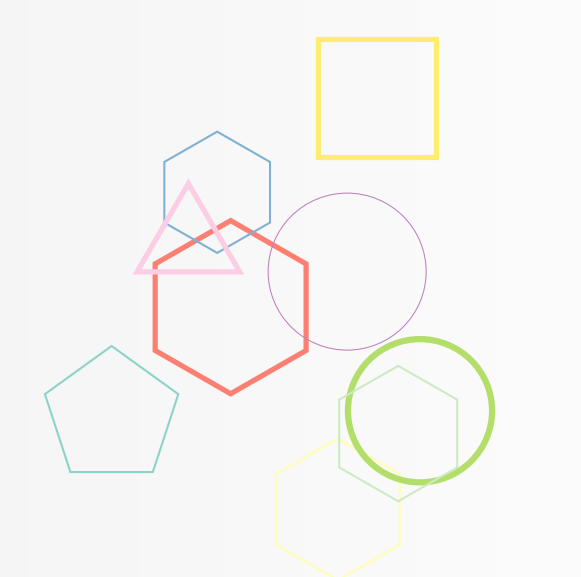[{"shape": "pentagon", "thickness": 1, "radius": 0.6, "center": [0.192, 0.279]}, {"shape": "hexagon", "thickness": 1, "radius": 0.61, "center": [0.581, 0.117]}, {"shape": "hexagon", "thickness": 2.5, "radius": 0.75, "center": [0.397, 0.467]}, {"shape": "hexagon", "thickness": 1, "radius": 0.52, "center": [0.374, 0.666]}, {"shape": "circle", "thickness": 3, "radius": 0.62, "center": [0.723, 0.288]}, {"shape": "triangle", "thickness": 2.5, "radius": 0.51, "center": [0.324, 0.579]}, {"shape": "circle", "thickness": 0.5, "radius": 0.68, "center": [0.597, 0.529]}, {"shape": "hexagon", "thickness": 1, "radius": 0.59, "center": [0.685, 0.248]}, {"shape": "square", "thickness": 2.5, "radius": 0.51, "center": [0.649, 0.83]}]